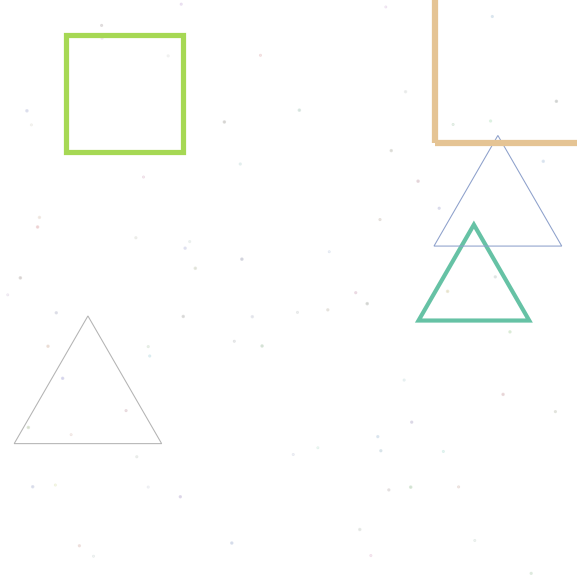[{"shape": "triangle", "thickness": 2, "radius": 0.55, "center": [0.821, 0.499]}, {"shape": "triangle", "thickness": 0.5, "radius": 0.64, "center": [0.862, 0.637]}, {"shape": "square", "thickness": 2.5, "radius": 0.51, "center": [0.215, 0.837]}, {"shape": "square", "thickness": 3, "radius": 0.68, "center": [0.89, 0.888]}, {"shape": "triangle", "thickness": 0.5, "radius": 0.74, "center": [0.152, 0.305]}]